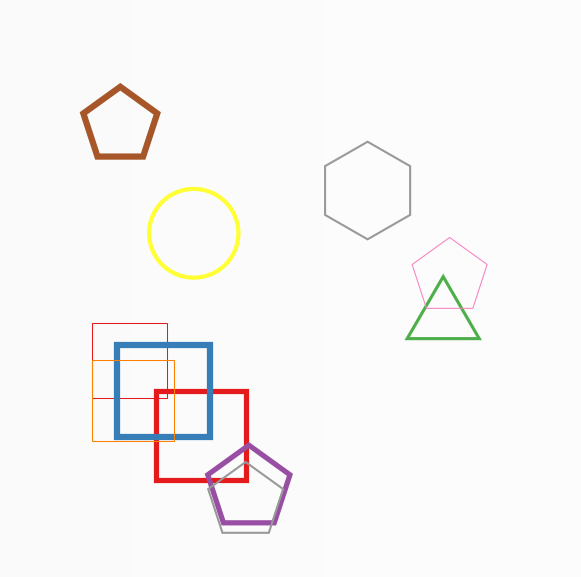[{"shape": "square", "thickness": 0.5, "radius": 0.32, "center": [0.222, 0.374]}, {"shape": "square", "thickness": 2.5, "radius": 0.39, "center": [0.345, 0.245]}, {"shape": "square", "thickness": 3, "radius": 0.4, "center": [0.281, 0.322]}, {"shape": "triangle", "thickness": 1.5, "radius": 0.36, "center": [0.762, 0.449]}, {"shape": "pentagon", "thickness": 2.5, "radius": 0.37, "center": [0.428, 0.154]}, {"shape": "square", "thickness": 0.5, "radius": 0.35, "center": [0.228, 0.305]}, {"shape": "circle", "thickness": 2, "radius": 0.38, "center": [0.333, 0.595]}, {"shape": "pentagon", "thickness": 3, "radius": 0.33, "center": [0.207, 0.782]}, {"shape": "pentagon", "thickness": 0.5, "radius": 0.34, "center": [0.774, 0.52]}, {"shape": "hexagon", "thickness": 1, "radius": 0.42, "center": [0.632, 0.669]}, {"shape": "pentagon", "thickness": 1, "radius": 0.34, "center": [0.423, 0.131]}]